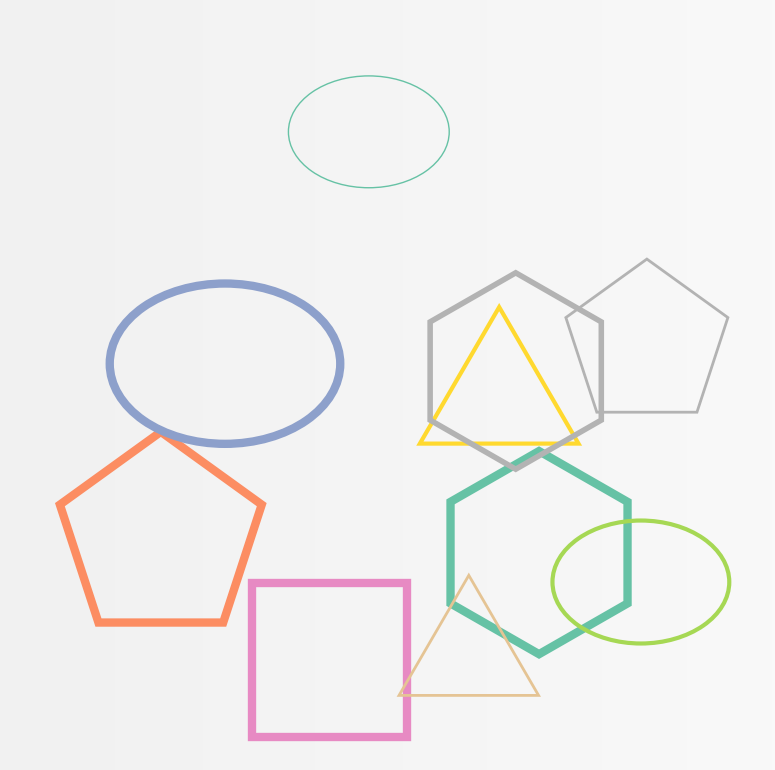[{"shape": "oval", "thickness": 0.5, "radius": 0.52, "center": [0.476, 0.829]}, {"shape": "hexagon", "thickness": 3, "radius": 0.66, "center": [0.696, 0.282]}, {"shape": "pentagon", "thickness": 3, "radius": 0.68, "center": [0.208, 0.302]}, {"shape": "oval", "thickness": 3, "radius": 0.74, "center": [0.29, 0.528]}, {"shape": "square", "thickness": 3, "radius": 0.5, "center": [0.425, 0.143]}, {"shape": "oval", "thickness": 1.5, "radius": 0.57, "center": [0.827, 0.244]}, {"shape": "triangle", "thickness": 1.5, "radius": 0.59, "center": [0.644, 0.483]}, {"shape": "triangle", "thickness": 1, "radius": 0.52, "center": [0.605, 0.149]}, {"shape": "hexagon", "thickness": 2, "radius": 0.64, "center": [0.665, 0.518]}, {"shape": "pentagon", "thickness": 1, "radius": 0.55, "center": [0.835, 0.554]}]